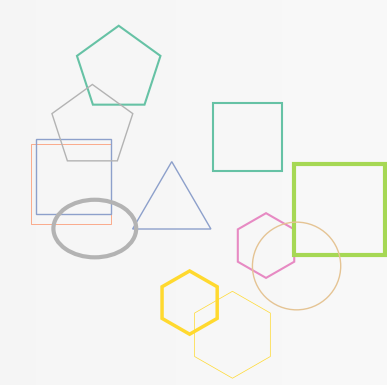[{"shape": "pentagon", "thickness": 1.5, "radius": 0.57, "center": [0.306, 0.82]}, {"shape": "square", "thickness": 1.5, "radius": 0.44, "center": [0.638, 0.644]}, {"shape": "square", "thickness": 0.5, "radius": 0.52, "center": [0.183, 0.522]}, {"shape": "square", "thickness": 1, "radius": 0.48, "center": [0.189, 0.541]}, {"shape": "triangle", "thickness": 1, "radius": 0.58, "center": [0.443, 0.464]}, {"shape": "hexagon", "thickness": 1.5, "radius": 0.42, "center": [0.687, 0.362]}, {"shape": "square", "thickness": 3, "radius": 0.59, "center": [0.876, 0.456]}, {"shape": "hexagon", "thickness": 2.5, "radius": 0.41, "center": [0.489, 0.214]}, {"shape": "hexagon", "thickness": 0.5, "radius": 0.56, "center": [0.6, 0.13]}, {"shape": "circle", "thickness": 1, "radius": 0.57, "center": [0.765, 0.309]}, {"shape": "pentagon", "thickness": 1, "radius": 0.55, "center": [0.238, 0.671]}, {"shape": "oval", "thickness": 3, "radius": 0.53, "center": [0.245, 0.406]}]